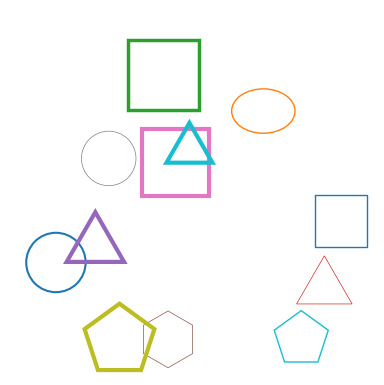[{"shape": "circle", "thickness": 1.5, "radius": 0.39, "center": [0.145, 0.318]}, {"shape": "square", "thickness": 1, "radius": 0.34, "center": [0.885, 0.426]}, {"shape": "oval", "thickness": 1, "radius": 0.41, "center": [0.684, 0.712]}, {"shape": "square", "thickness": 2.5, "radius": 0.46, "center": [0.425, 0.805]}, {"shape": "triangle", "thickness": 0.5, "radius": 0.42, "center": [0.842, 0.252]}, {"shape": "triangle", "thickness": 3, "radius": 0.43, "center": [0.248, 0.363]}, {"shape": "hexagon", "thickness": 0.5, "radius": 0.37, "center": [0.436, 0.118]}, {"shape": "square", "thickness": 3, "radius": 0.43, "center": [0.457, 0.579]}, {"shape": "circle", "thickness": 0.5, "radius": 0.35, "center": [0.282, 0.588]}, {"shape": "pentagon", "thickness": 3, "radius": 0.48, "center": [0.31, 0.116]}, {"shape": "pentagon", "thickness": 1, "radius": 0.37, "center": [0.782, 0.119]}, {"shape": "triangle", "thickness": 3, "radius": 0.34, "center": [0.492, 0.612]}]